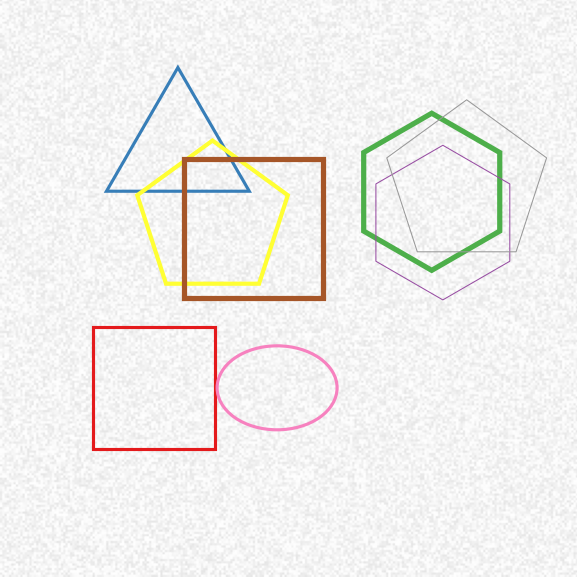[{"shape": "square", "thickness": 1.5, "radius": 0.53, "center": [0.266, 0.327]}, {"shape": "triangle", "thickness": 1.5, "radius": 0.71, "center": [0.308, 0.739]}, {"shape": "hexagon", "thickness": 2.5, "radius": 0.68, "center": [0.748, 0.667]}, {"shape": "hexagon", "thickness": 0.5, "radius": 0.67, "center": [0.767, 0.614]}, {"shape": "pentagon", "thickness": 2, "radius": 0.69, "center": [0.368, 0.619]}, {"shape": "square", "thickness": 2.5, "radius": 0.6, "center": [0.438, 0.604]}, {"shape": "oval", "thickness": 1.5, "radius": 0.52, "center": [0.48, 0.328]}, {"shape": "pentagon", "thickness": 0.5, "radius": 0.73, "center": [0.808, 0.681]}]